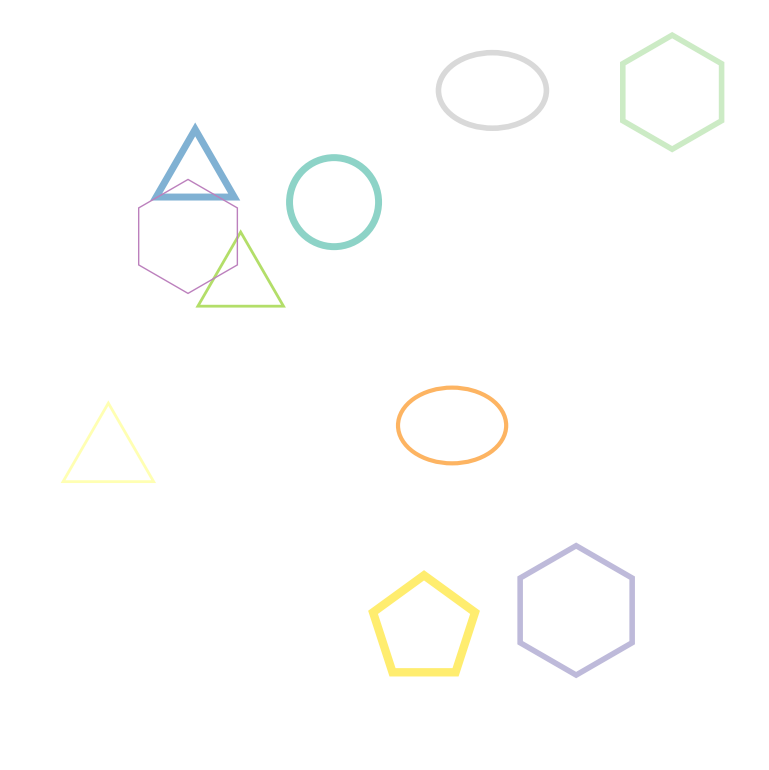[{"shape": "circle", "thickness": 2.5, "radius": 0.29, "center": [0.434, 0.737]}, {"shape": "triangle", "thickness": 1, "radius": 0.34, "center": [0.141, 0.408]}, {"shape": "hexagon", "thickness": 2, "radius": 0.42, "center": [0.748, 0.207]}, {"shape": "triangle", "thickness": 2.5, "radius": 0.29, "center": [0.254, 0.773]}, {"shape": "oval", "thickness": 1.5, "radius": 0.35, "center": [0.587, 0.447]}, {"shape": "triangle", "thickness": 1, "radius": 0.32, "center": [0.313, 0.634]}, {"shape": "oval", "thickness": 2, "radius": 0.35, "center": [0.64, 0.883]}, {"shape": "hexagon", "thickness": 0.5, "radius": 0.37, "center": [0.244, 0.693]}, {"shape": "hexagon", "thickness": 2, "radius": 0.37, "center": [0.873, 0.88]}, {"shape": "pentagon", "thickness": 3, "radius": 0.35, "center": [0.551, 0.183]}]